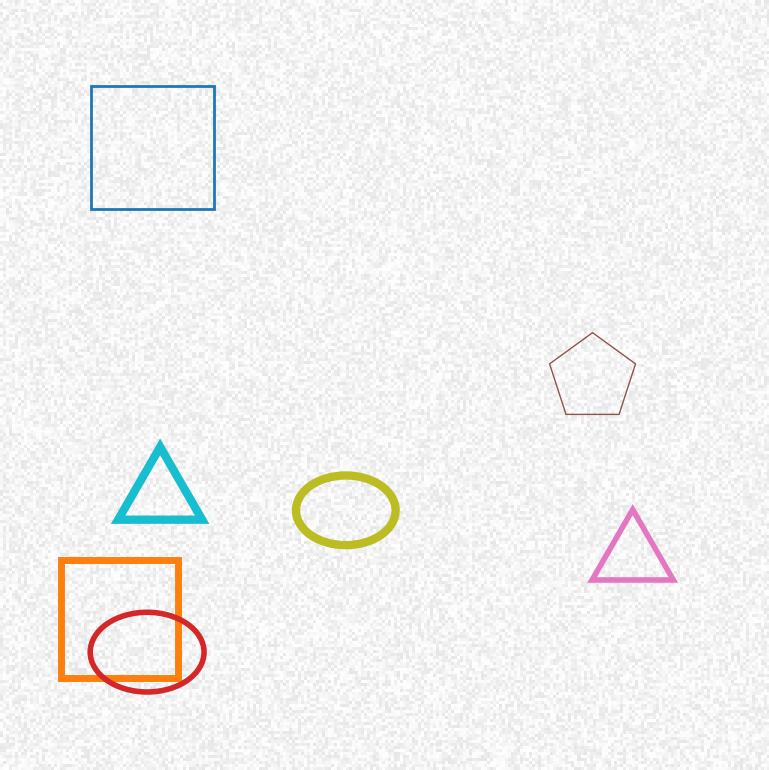[{"shape": "square", "thickness": 1, "radius": 0.4, "center": [0.198, 0.809]}, {"shape": "square", "thickness": 2.5, "radius": 0.38, "center": [0.155, 0.196]}, {"shape": "oval", "thickness": 2, "radius": 0.37, "center": [0.191, 0.153]}, {"shape": "pentagon", "thickness": 0.5, "radius": 0.29, "center": [0.77, 0.509]}, {"shape": "triangle", "thickness": 2, "radius": 0.3, "center": [0.822, 0.277]}, {"shape": "oval", "thickness": 3, "radius": 0.32, "center": [0.449, 0.337]}, {"shape": "triangle", "thickness": 3, "radius": 0.32, "center": [0.208, 0.357]}]